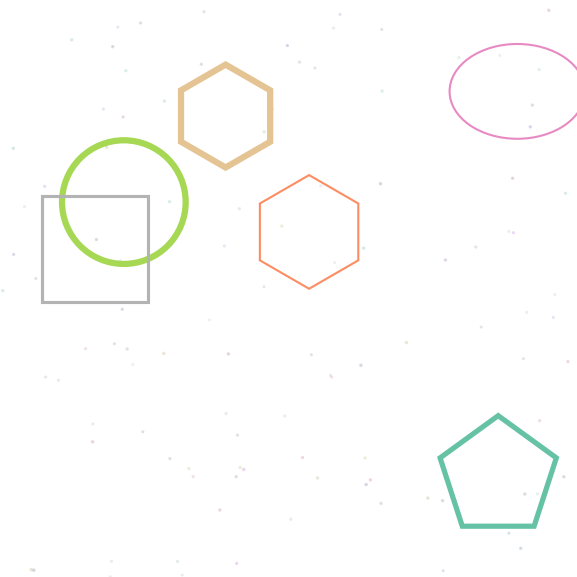[{"shape": "pentagon", "thickness": 2.5, "radius": 0.53, "center": [0.863, 0.174]}, {"shape": "hexagon", "thickness": 1, "radius": 0.49, "center": [0.535, 0.598]}, {"shape": "oval", "thickness": 1, "radius": 0.59, "center": [0.896, 0.841]}, {"shape": "circle", "thickness": 3, "radius": 0.54, "center": [0.214, 0.649]}, {"shape": "hexagon", "thickness": 3, "radius": 0.45, "center": [0.391, 0.798]}, {"shape": "square", "thickness": 1.5, "radius": 0.46, "center": [0.165, 0.568]}]